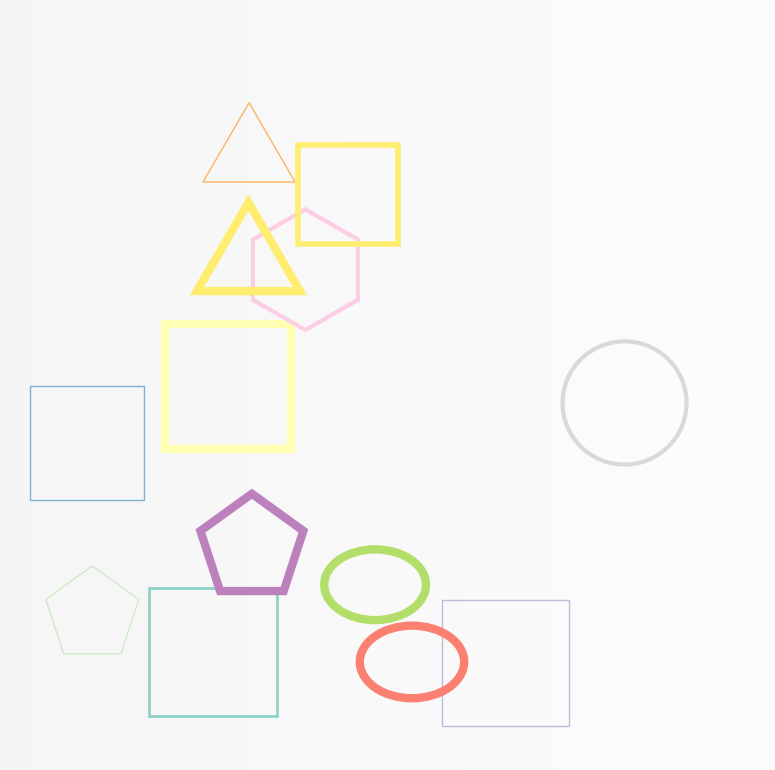[{"shape": "square", "thickness": 1, "radius": 0.41, "center": [0.275, 0.153]}, {"shape": "square", "thickness": 3, "radius": 0.41, "center": [0.294, 0.498]}, {"shape": "square", "thickness": 0.5, "radius": 0.41, "center": [0.653, 0.139]}, {"shape": "oval", "thickness": 3, "radius": 0.34, "center": [0.532, 0.14]}, {"shape": "square", "thickness": 0.5, "radius": 0.37, "center": [0.112, 0.425]}, {"shape": "triangle", "thickness": 0.5, "radius": 0.34, "center": [0.321, 0.798]}, {"shape": "oval", "thickness": 3, "radius": 0.33, "center": [0.484, 0.241]}, {"shape": "hexagon", "thickness": 1.5, "radius": 0.39, "center": [0.394, 0.65]}, {"shape": "circle", "thickness": 1.5, "radius": 0.4, "center": [0.806, 0.477]}, {"shape": "pentagon", "thickness": 3, "radius": 0.35, "center": [0.325, 0.289]}, {"shape": "pentagon", "thickness": 0.5, "radius": 0.32, "center": [0.119, 0.202]}, {"shape": "triangle", "thickness": 3, "radius": 0.38, "center": [0.321, 0.66]}, {"shape": "square", "thickness": 2, "radius": 0.32, "center": [0.449, 0.748]}]